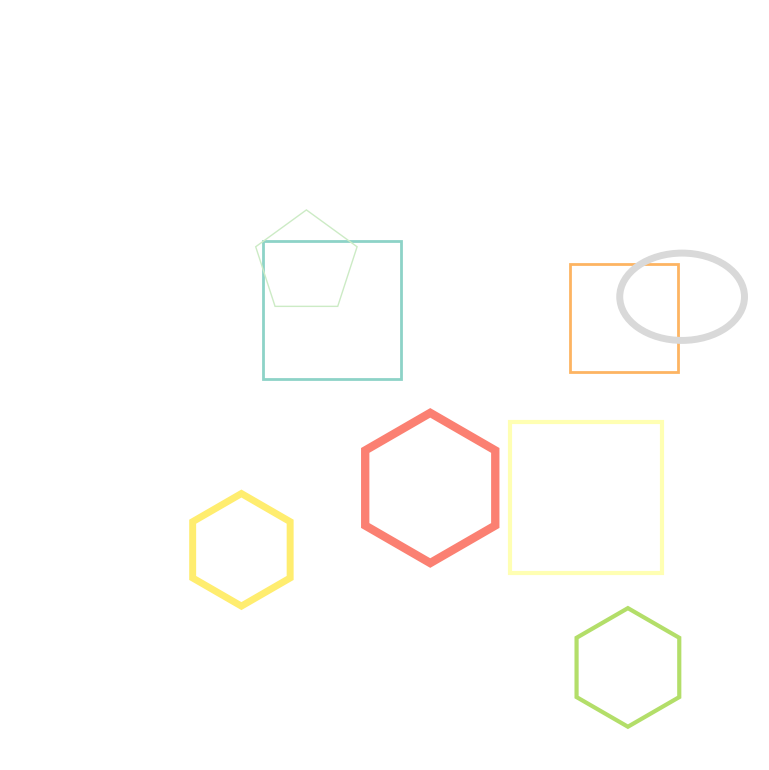[{"shape": "square", "thickness": 1, "radius": 0.45, "center": [0.431, 0.598]}, {"shape": "square", "thickness": 1.5, "radius": 0.49, "center": [0.761, 0.354]}, {"shape": "hexagon", "thickness": 3, "radius": 0.49, "center": [0.559, 0.366]}, {"shape": "square", "thickness": 1, "radius": 0.35, "center": [0.811, 0.587]}, {"shape": "hexagon", "thickness": 1.5, "radius": 0.39, "center": [0.815, 0.133]}, {"shape": "oval", "thickness": 2.5, "radius": 0.41, "center": [0.886, 0.615]}, {"shape": "pentagon", "thickness": 0.5, "radius": 0.35, "center": [0.398, 0.658]}, {"shape": "hexagon", "thickness": 2.5, "radius": 0.37, "center": [0.314, 0.286]}]